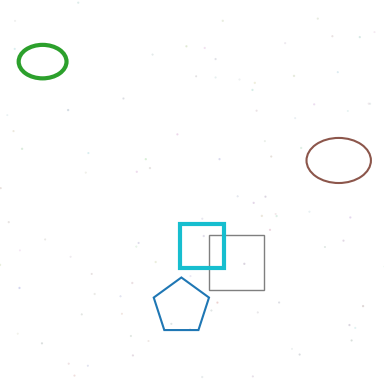[{"shape": "pentagon", "thickness": 1.5, "radius": 0.38, "center": [0.471, 0.204]}, {"shape": "oval", "thickness": 3, "radius": 0.31, "center": [0.111, 0.84]}, {"shape": "oval", "thickness": 1.5, "radius": 0.42, "center": [0.88, 0.583]}, {"shape": "square", "thickness": 1, "radius": 0.36, "center": [0.614, 0.319]}, {"shape": "square", "thickness": 3, "radius": 0.29, "center": [0.525, 0.361]}]